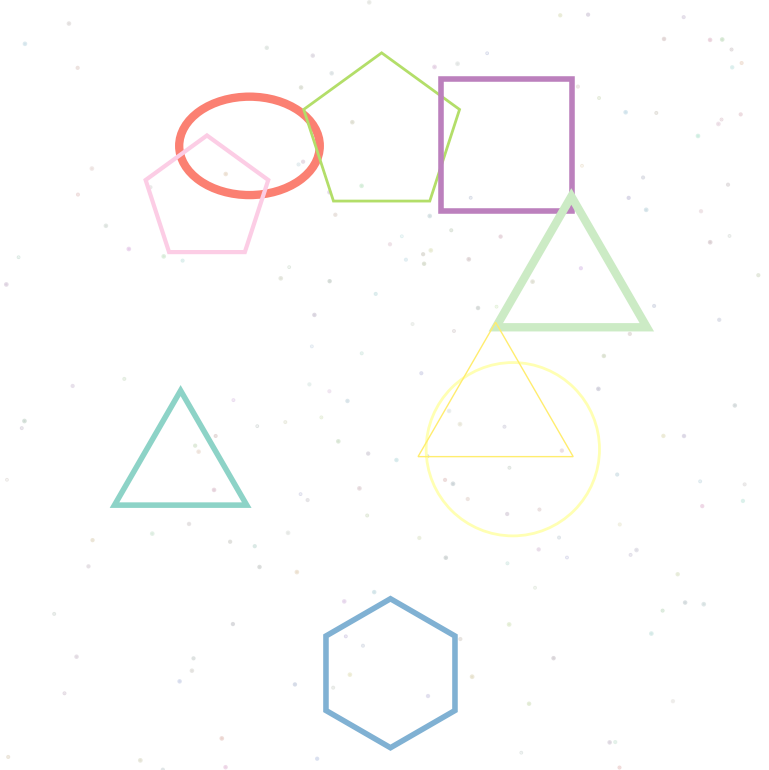[{"shape": "triangle", "thickness": 2, "radius": 0.5, "center": [0.235, 0.394]}, {"shape": "circle", "thickness": 1, "radius": 0.56, "center": [0.666, 0.417]}, {"shape": "oval", "thickness": 3, "radius": 0.46, "center": [0.324, 0.811]}, {"shape": "hexagon", "thickness": 2, "radius": 0.48, "center": [0.507, 0.126]}, {"shape": "pentagon", "thickness": 1, "radius": 0.53, "center": [0.496, 0.825]}, {"shape": "pentagon", "thickness": 1.5, "radius": 0.42, "center": [0.269, 0.74]}, {"shape": "square", "thickness": 2, "radius": 0.43, "center": [0.658, 0.812]}, {"shape": "triangle", "thickness": 3, "radius": 0.57, "center": [0.742, 0.632]}, {"shape": "triangle", "thickness": 0.5, "radius": 0.58, "center": [0.644, 0.465]}]